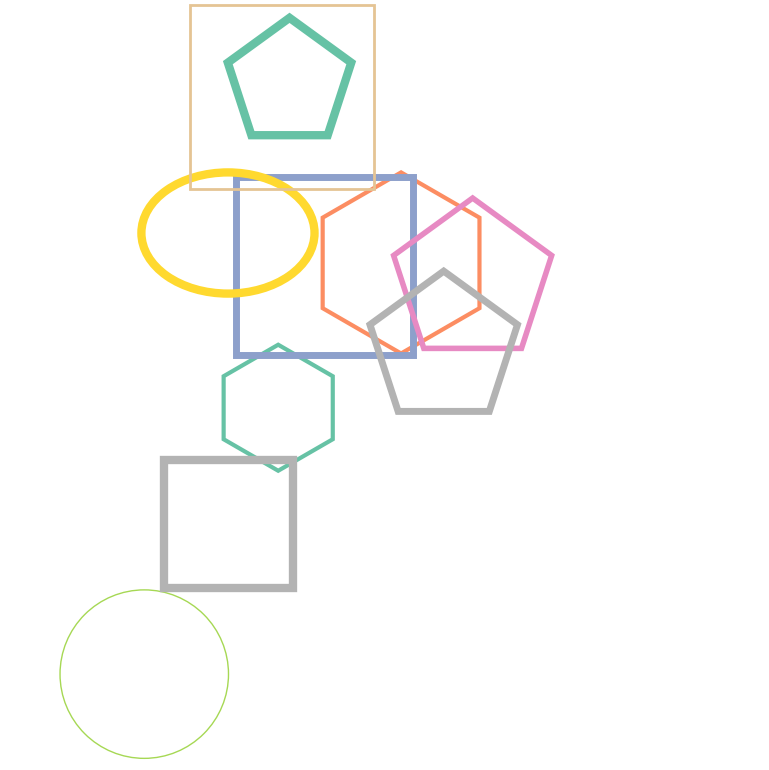[{"shape": "pentagon", "thickness": 3, "radius": 0.42, "center": [0.376, 0.893]}, {"shape": "hexagon", "thickness": 1.5, "radius": 0.41, "center": [0.361, 0.47]}, {"shape": "hexagon", "thickness": 1.5, "radius": 0.59, "center": [0.521, 0.659]}, {"shape": "square", "thickness": 2.5, "radius": 0.58, "center": [0.421, 0.655]}, {"shape": "pentagon", "thickness": 2, "radius": 0.54, "center": [0.614, 0.635]}, {"shape": "circle", "thickness": 0.5, "radius": 0.55, "center": [0.187, 0.125]}, {"shape": "oval", "thickness": 3, "radius": 0.56, "center": [0.296, 0.697]}, {"shape": "square", "thickness": 1, "radius": 0.6, "center": [0.366, 0.874]}, {"shape": "square", "thickness": 3, "radius": 0.42, "center": [0.297, 0.319]}, {"shape": "pentagon", "thickness": 2.5, "radius": 0.5, "center": [0.576, 0.547]}]